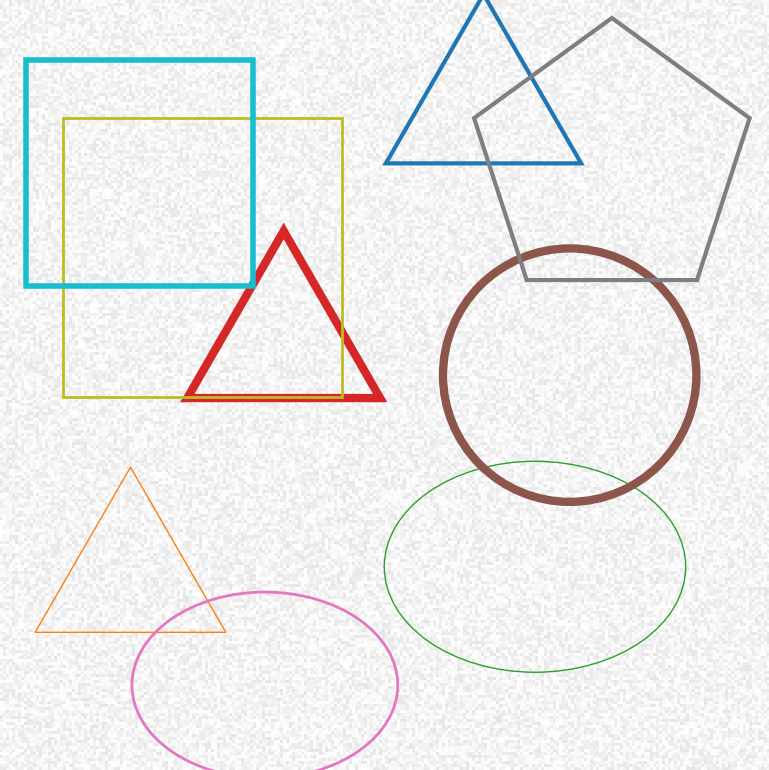[{"shape": "triangle", "thickness": 1.5, "radius": 0.73, "center": [0.628, 0.861]}, {"shape": "triangle", "thickness": 0.5, "radius": 0.71, "center": [0.169, 0.25]}, {"shape": "oval", "thickness": 0.5, "radius": 0.98, "center": [0.695, 0.264]}, {"shape": "triangle", "thickness": 3, "radius": 0.72, "center": [0.368, 0.555]}, {"shape": "circle", "thickness": 3, "radius": 0.82, "center": [0.74, 0.513]}, {"shape": "oval", "thickness": 1, "radius": 0.86, "center": [0.344, 0.11]}, {"shape": "pentagon", "thickness": 1.5, "radius": 0.94, "center": [0.795, 0.788]}, {"shape": "square", "thickness": 1, "radius": 0.91, "center": [0.263, 0.666]}, {"shape": "square", "thickness": 2, "radius": 0.74, "center": [0.181, 0.775]}]